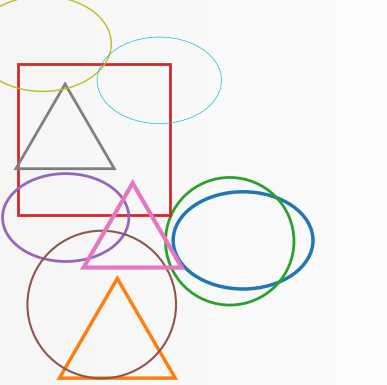[{"shape": "oval", "thickness": 2.5, "radius": 0.9, "center": [0.627, 0.376]}, {"shape": "triangle", "thickness": 2.5, "radius": 0.86, "center": [0.303, 0.104]}, {"shape": "circle", "thickness": 2, "radius": 0.83, "center": [0.593, 0.373]}, {"shape": "square", "thickness": 2, "radius": 0.98, "center": [0.244, 0.637]}, {"shape": "oval", "thickness": 2, "radius": 0.81, "center": [0.17, 0.435]}, {"shape": "circle", "thickness": 1.5, "radius": 0.96, "center": [0.263, 0.209]}, {"shape": "triangle", "thickness": 3, "radius": 0.73, "center": [0.342, 0.378]}, {"shape": "triangle", "thickness": 2, "radius": 0.73, "center": [0.168, 0.635]}, {"shape": "oval", "thickness": 1, "radius": 0.88, "center": [0.11, 0.886]}, {"shape": "oval", "thickness": 0.5, "radius": 0.8, "center": [0.411, 0.791]}]